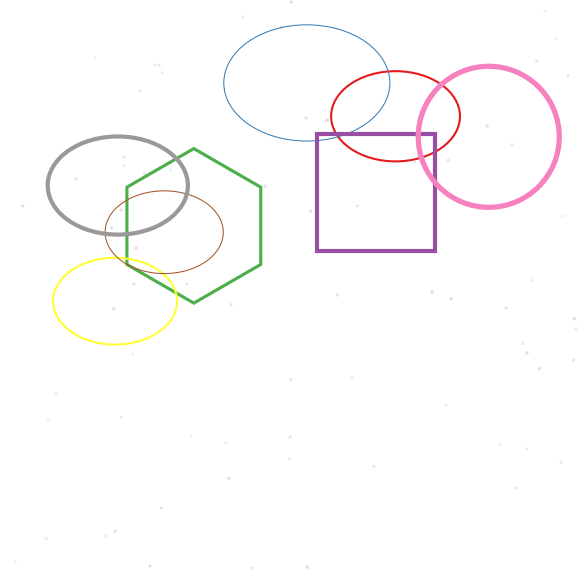[{"shape": "oval", "thickness": 1, "radius": 0.56, "center": [0.685, 0.798]}, {"shape": "oval", "thickness": 0.5, "radius": 0.72, "center": [0.531, 0.856]}, {"shape": "hexagon", "thickness": 1.5, "radius": 0.67, "center": [0.336, 0.608]}, {"shape": "square", "thickness": 2, "radius": 0.51, "center": [0.651, 0.666]}, {"shape": "oval", "thickness": 1, "radius": 0.54, "center": [0.199, 0.478]}, {"shape": "oval", "thickness": 0.5, "radius": 0.51, "center": [0.284, 0.597]}, {"shape": "circle", "thickness": 2.5, "radius": 0.61, "center": [0.846, 0.762]}, {"shape": "oval", "thickness": 2, "radius": 0.61, "center": [0.204, 0.678]}]